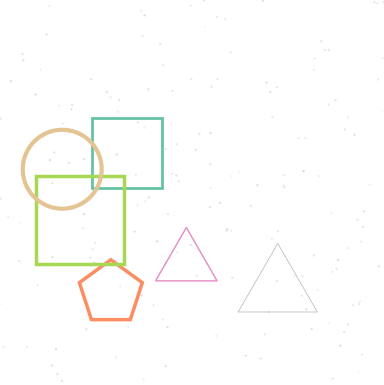[{"shape": "square", "thickness": 2, "radius": 0.46, "center": [0.329, 0.603]}, {"shape": "pentagon", "thickness": 2.5, "radius": 0.43, "center": [0.288, 0.239]}, {"shape": "triangle", "thickness": 1, "radius": 0.46, "center": [0.484, 0.317]}, {"shape": "square", "thickness": 2.5, "radius": 0.57, "center": [0.208, 0.429]}, {"shape": "circle", "thickness": 3, "radius": 0.51, "center": [0.162, 0.56]}, {"shape": "triangle", "thickness": 0.5, "radius": 0.59, "center": [0.721, 0.249]}]